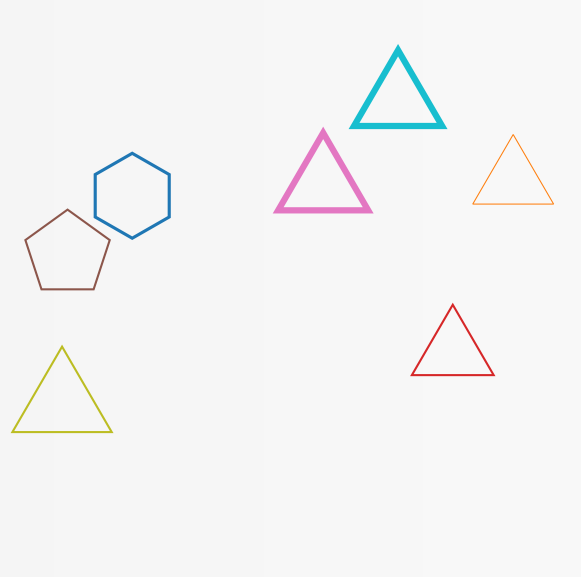[{"shape": "hexagon", "thickness": 1.5, "radius": 0.37, "center": [0.227, 0.66]}, {"shape": "triangle", "thickness": 0.5, "radius": 0.4, "center": [0.883, 0.686]}, {"shape": "triangle", "thickness": 1, "radius": 0.41, "center": [0.779, 0.39]}, {"shape": "pentagon", "thickness": 1, "radius": 0.38, "center": [0.116, 0.56]}, {"shape": "triangle", "thickness": 3, "radius": 0.45, "center": [0.556, 0.68]}, {"shape": "triangle", "thickness": 1, "radius": 0.49, "center": [0.107, 0.3]}, {"shape": "triangle", "thickness": 3, "radius": 0.44, "center": [0.685, 0.825]}]